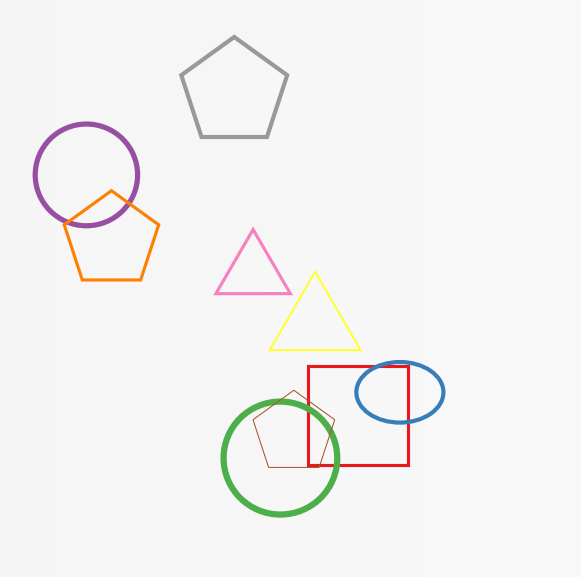[{"shape": "square", "thickness": 1.5, "radius": 0.43, "center": [0.616, 0.28]}, {"shape": "oval", "thickness": 2, "radius": 0.37, "center": [0.688, 0.32]}, {"shape": "circle", "thickness": 3, "radius": 0.49, "center": [0.482, 0.206]}, {"shape": "circle", "thickness": 2.5, "radius": 0.44, "center": [0.149, 0.696]}, {"shape": "pentagon", "thickness": 1.5, "radius": 0.43, "center": [0.192, 0.583]}, {"shape": "triangle", "thickness": 1, "radius": 0.45, "center": [0.542, 0.438]}, {"shape": "pentagon", "thickness": 0.5, "radius": 0.37, "center": [0.506, 0.25]}, {"shape": "triangle", "thickness": 1.5, "radius": 0.37, "center": [0.435, 0.528]}, {"shape": "pentagon", "thickness": 2, "radius": 0.48, "center": [0.403, 0.839]}]